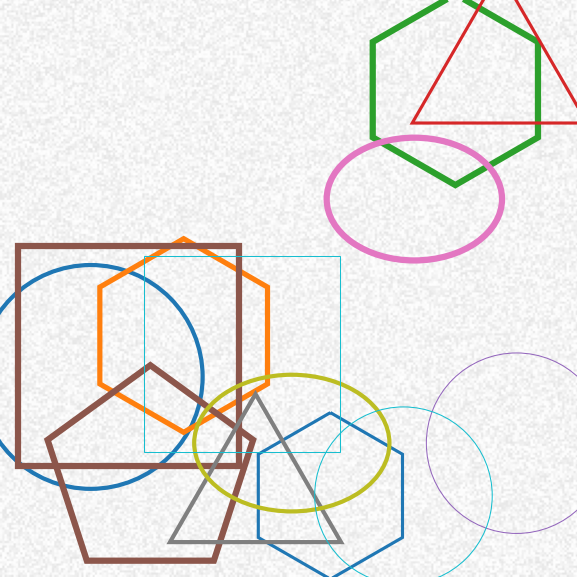[{"shape": "circle", "thickness": 2, "radius": 0.97, "center": [0.157, 0.346]}, {"shape": "hexagon", "thickness": 1.5, "radius": 0.72, "center": [0.572, 0.14]}, {"shape": "hexagon", "thickness": 2.5, "radius": 0.84, "center": [0.318, 0.418]}, {"shape": "hexagon", "thickness": 3, "radius": 0.83, "center": [0.788, 0.844]}, {"shape": "triangle", "thickness": 1.5, "radius": 0.87, "center": [0.865, 0.873]}, {"shape": "circle", "thickness": 0.5, "radius": 0.78, "center": [0.895, 0.232]}, {"shape": "pentagon", "thickness": 3, "radius": 0.94, "center": [0.26, 0.18]}, {"shape": "square", "thickness": 3, "radius": 0.96, "center": [0.223, 0.383]}, {"shape": "oval", "thickness": 3, "radius": 0.76, "center": [0.718, 0.654]}, {"shape": "triangle", "thickness": 2, "radius": 0.85, "center": [0.442, 0.146]}, {"shape": "oval", "thickness": 2, "radius": 0.85, "center": [0.505, 0.232]}, {"shape": "circle", "thickness": 0.5, "radius": 0.77, "center": [0.699, 0.141]}, {"shape": "square", "thickness": 0.5, "radius": 0.85, "center": [0.418, 0.386]}]